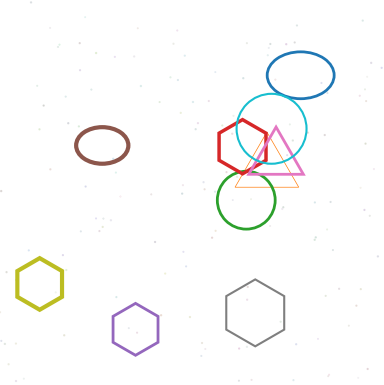[{"shape": "oval", "thickness": 2, "radius": 0.43, "center": [0.781, 0.804]}, {"shape": "triangle", "thickness": 0.5, "radius": 0.48, "center": [0.693, 0.561]}, {"shape": "circle", "thickness": 2, "radius": 0.38, "center": [0.64, 0.48]}, {"shape": "hexagon", "thickness": 2.5, "radius": 0.35, "center": [0.63, 0.619]}, {"shape": "hexagon", "thickness": 2, "radius": 0.34, "center": [0.352, 0.145]}, {"shape": "oval", "thickness": 3, "radius": 0.34, "center": [0.266, 0.622]}, {"shape": "triangle", "thickness": 2, "radius": 0.41, "center": [0.717, 0.588]}, {"shape": "hexagon", "thickness": 1.5, "radius": 0.43, "center": [0.663, 0.187]}, {"shape": "hexagon", "thickness": 3, "radius": 0.34, "center": [0.103, 0.262]}, {"shape": "circle", "thickness": 1.5, "radius": 0.45, "center": [0.705, 0.666]}]